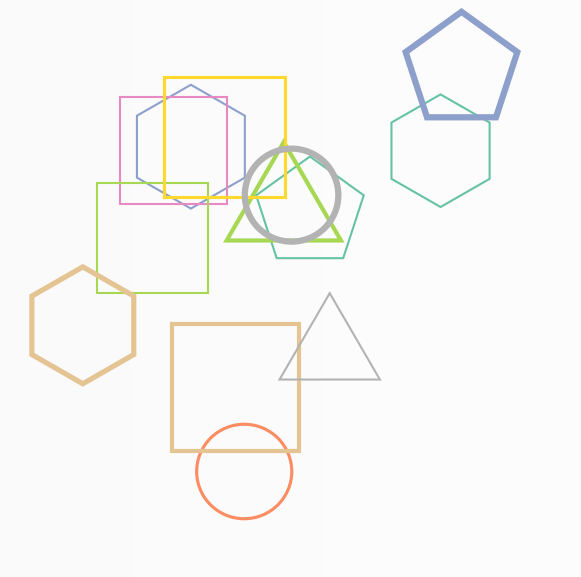[{"shape": "pentagon", "thickness": 1, "radius": 0.49, "center": [0.533, 0.631]}, {"shape": "hexagon", "thickness": 1, "radius": 0.49, "center": [0.758, 0.738]}, {"shape": "circle", "thickness": 1.5, "radius": 0.41, "center": [0.42, 0.183]}, {"shape": "hexagon", "thickness": 1, "radius": 0.54, "center": [0.328, 0.745]}, {"shape": "pentagon", "thickness": 3, "radius": 0.5, "center": [0.794, 0.878]}, {"shape": "square", "thickness": 1, "radius": 0.46, "center": [0.299, 0.739]}, {"shape": "square", "thickness": 1, "radius": 0.48, "center": [0.263, 0.587]}, {"shape": "triangle", "thickness": 2, "radius": 0.57, "center": [0.488, 0.639]}, {"shape": "square", "thickness": 1.5, "radius": 0.52, "center": [0.386, 0.762]}, {"shape": "square", "thickness": 2, "radius": 0.55, "center": [0.405, 0.328]}, {"shape": "hexagon", "thickness": 2.5, "radius": 0.51, "center": [0.142, 0.436]}, {"shape": "circle", "thickness": 3, "radius": 0.4, "center": [0.502, 0.661]}, {"shape": "triangle", "thickness": 1, "radius": 0.5, "center": [0.567, 0.392]}]